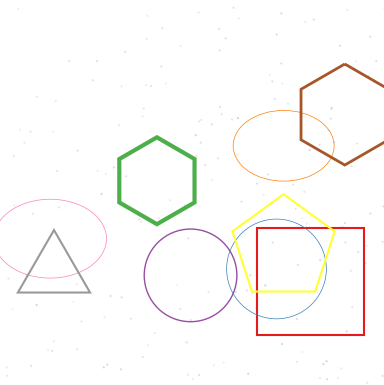[{"shape": "square", "thickness": 1.5, "radius": 0.69, "center": [0.806, 0.268]}, {"shape": "circle", "thickness": 0.5, "radius": 0.65, "center": [0.718, 0.301]}, {"shape": "hexagon", "thickness": 3, "radius": 0.56, "center": [0.408, 0.531]}, {"shape": "circle", "thickness": 1, "radius": 0.6, "center": [0.495, 0.285]}, {"shape": "oval", "thickness": 0.5, "radius": 0.66, "center": [0.737, 0.621]}, {"shape": "pentagon", "thickness": 1.5, "radius": 0.7, "center": [0.736, 0.356]}, {"shape": "hexagon", "thickness": 2, "radius": 0.66, "center": [0.896, 0.703]}, {"shape": "oval", "thickness": 0.5, "radius": 0.73, "center": [0.13, 0.38]}, {"shape": "triangle", "thickness": 1.5, "radius": 0.54, "center": [0.14, 0.294]}]